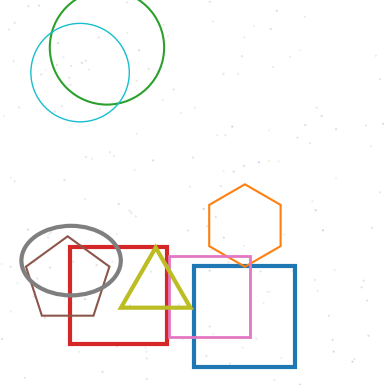[{"shape": "square", "thickness": 3, "radius": 0.66, "center": [0.635, 0.178]}, {"shape": "hexagon", "thickness": 1.5, "radius": 0.54, "center": [0.636, 0.414]}, {"shape": "circle", "thickness": 1.5, "radius": 0.74, "center": [0.278, 0.877]}, {"shape": "square", "thickness": 3, "radius": 0.63, "center": [0.308, 0.233]}, {"shape": "pentagon", "thickness": 1.5, "radius": 0.57, "center": [0.176, 0.272]}, {"shape": "square", "thickness": 2, "radius": 0.52, "center": [0.545, 0.23]}, {"shape": "oval", "thickness": 3, "radius": 0.65, "center": [0.185, 0.323]}, {"shape": "triangle", "thickness": 3, "radius": 0.52, "center": [0.404, 0.253]}, {"shape": "circle", "thickness": 1, "radius": 0.64, "center": [0.208, 0.811]}]